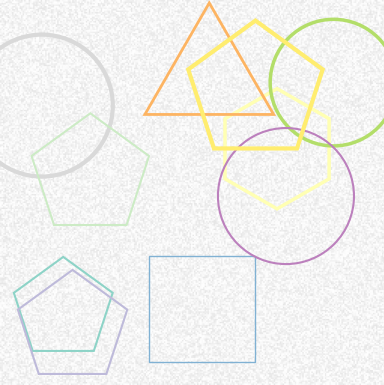[{"shape": "pentagon", "thickness": 1.5, "radius": 0.67, "center": [0.164, 0.198]}, {"shape": "hexagon", "thickness": 2.5, "radius": 0.78, "center": [0.72, 0.614]}, {"shape": "pentagon", "thickness": 1.5, "radius": 0.75, "center": [0.189, 0.15]}, {"shape": "square", "thickness": 1, "radius": 0.69, "center": [0.524, 0.198]}, {"shape": "triangle", "thickness": 2, "radius": 0.97, "center": [0.544, 0.799]}, {"shape": "circle", "thickness": 2.5, "radius": 0.82, "center": [0.866, 0.785]}, {"shape": "circle", "thickness": 3, "radius": 0.92, "center": [0.109, 0.726]}, {"shape": "circle", "thickness": 1.5, "radius": 0.88, "center": [0.743, 0.491]}, {"shape": "pentagon", "thickness": 1.5, "radius": 0.8, "center": [0.235, 0.545]}, {"shape": "pentagon", "thickness": 3, "radius": 0.92, "center": [0.664, 0.763]}]